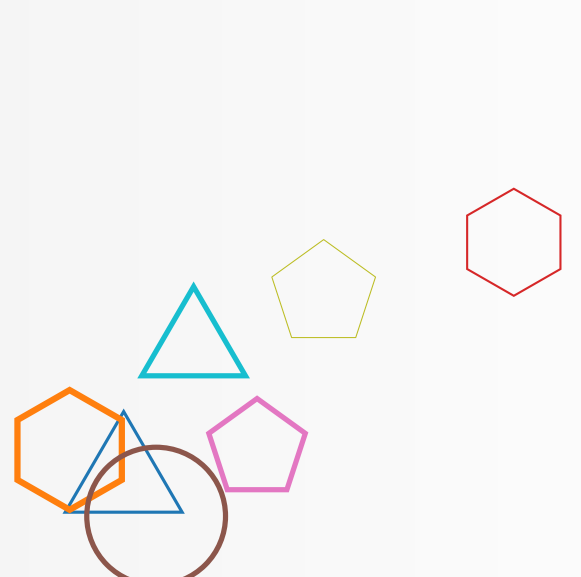[{"shape": "triangle", "thickness": 1.5, "radius": 0.58, "center": [0.213, 0.17]}, {"shape": "hexagon", "thickness": 3, "radius": 0.52, "center": [0.12, 0.22]}, {"shape": "hexagon", "thickness": 1, "radius": 0.46, "center": [0.884, 0.58]}, {"shape": "circle", "thickness": 2.5, "radius": 0.6, "center": [0.269, 0.105]}, {"shape": "pentagon", "thickness": 2.5, "radius": 0.44, "center": [0.442, 0.222]}, {"shape": "pentagon", "thickness": 0.5, "radius": 0.47, "center": [0.557, 0.49]}, {"shape": "triangle", "thickness": 2.5, "radius": 0.51, "center": [0.333, 0.4]}]